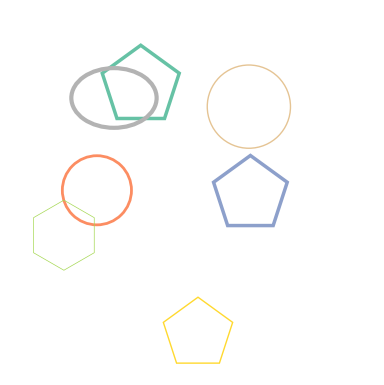[{"shape": "pentagon", "thickness": 2.5, "radius": 0.53, "center": [0.366, 0.777]}, {"shape": "circle", "thickness": 2, "radius": 0.45, "center": [0.252, 0.506]}, {"shape": "pentagon", "thickness": 2.5, "radius": 0.5, "center": [0.65, 0.496]}, {"shape": "hexagon", "thickness": 0.5, "radius": 0.46, "center": [0.166, 0.389]}, {"shape": "pentagon", "thickness": 1, "radius": 0.47, "center": [0.514, 0.133]}, {"shape": "circle", "thickness": 1, "radius": 0.54, "center": [0.646, 0.723]}, {"shape": "oval", "thickness": 3, "radius": 0.55, "center": [0.296, 0.746]}]